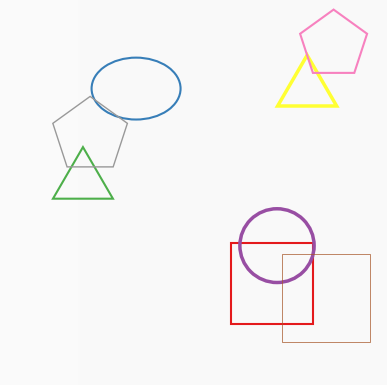[{"shape": "square", "thickness": 1.5, "radius": 0.53, "center": [0.702, 0.263]}, {"shape": "oval", "thickness": 1.5, "radius": 0.57, "center": [0.351, 0.77]}, {"shape": "triangle", "thickness": 1.5, "radius": 0.45, "center": [0.214, 0.529]}, {"shape": "circle", "thickness": 2.5, "radius": 0.48, "center": [0.715, 0.362]}, {"shape": "triangle", "thickness": 2.5, "radius": 0.44, "center": [0.793, 0.769]}, {"shape": "square", "thickness": 0.5, "radius": 0.57, "center": [0.841, 0.226]}, {"shape": "pentagon", "thickness": 1.5, "radius": 0.45, "center": [0.861, 0.884]}, {"shape": "pentagon", "thickness": 1, "radius": 0.51, "center": [0.233, 0.648]}]